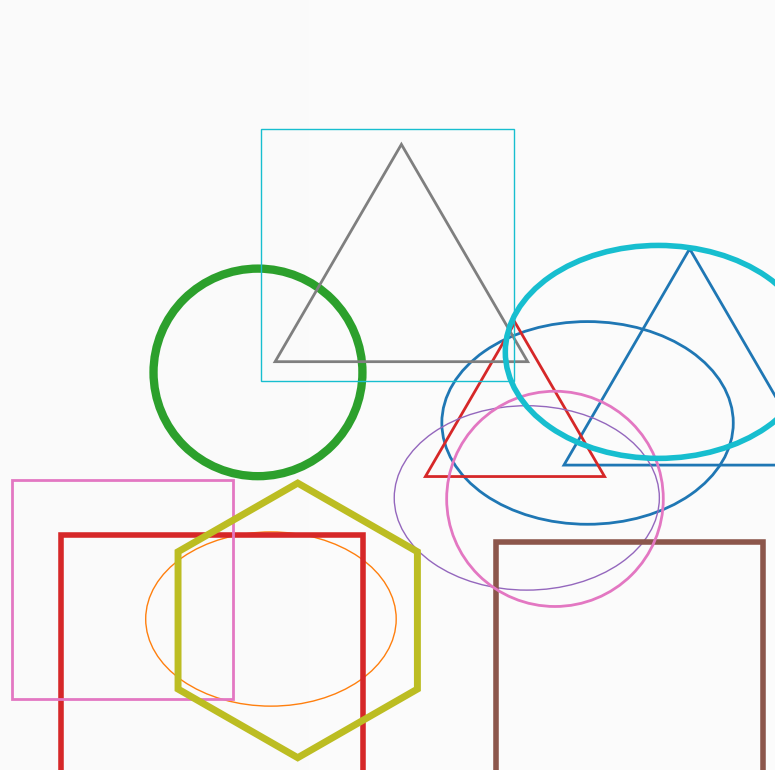[{"shape": "triangle", "thickness": 1, "radius": 0.94, "center": [0.89, 0.49]}, {"shape": "oval", "thickness": 1, "radius": 0.94, "center": [0.758, 0.451]}, {"shape": "oval", "thickness": 0.5, "radius": 0.81, "center": [0.35, 0.196]}, {"shape": "circle", "thickness": 3, "radius": 0.67, "center": [0.333, 0.516]}, {"shape": "square", "thickness": 2, "radius": 0.97, "center": [0.274, 0.11]}, {"shape": "triangle", "thickness": 1, "radius": 0.67, "center": [0.665, 0.448]}, {"shape": "oval", "thickness": 0.5, "radius": 0.86, "center": [0.68, 0.353]}, {"shape": "square", "thickness": 2, "radius": 0.86, "center": [0.812, 0.124]}, {"shape": "circle", "thickness": 1, "radius": 0.7, "center": [0.716, 0.352]}, {"shape": "square", "thickness": 1, "radius": 0.71, "center": [0.158, 0.234]}, {"shape": "triangle", "thickness": 1, "radius": 0.94, "center": [0.518, 0.624]}, {"shape": "hexagon", "thickness": 2.5, "radius": 0.89, "center": [0.384, 0.194]}, {"shape": "oval", "thickness": 2, "radius": 0.99, "center": [0.85, 0.543]}, {"shape": "square", "thickness": 0.5, "radius": 0.82, "center": [0.5, 0.669]}]